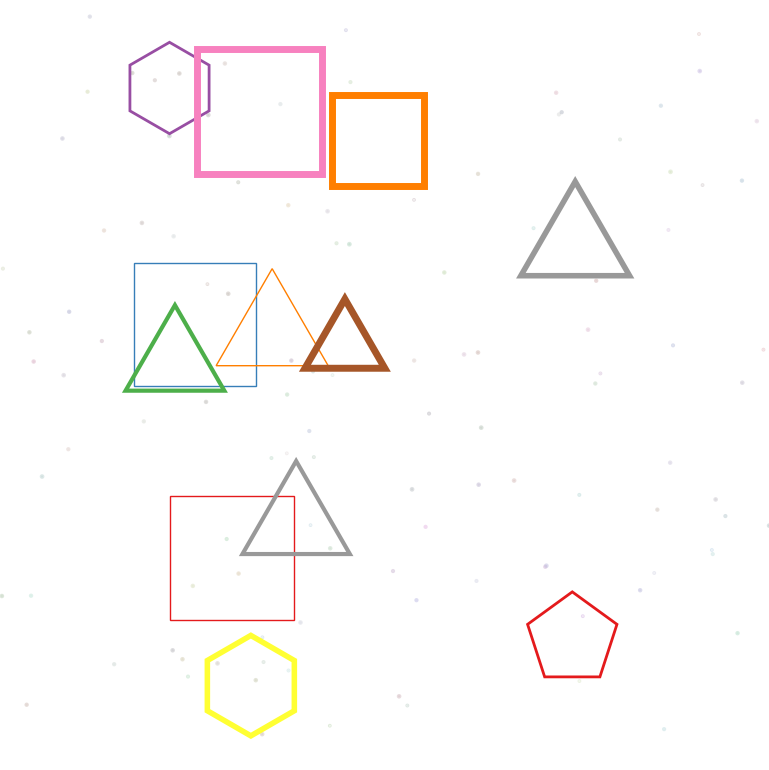[{"shape": "pentagon", "thickness": 1, "radius": 0.31, "center": [0.743, 0.17]}, {"shape": "square", "thickness": 0.5, "radius": 0.4, "center": [0.301, 0.276]}, {"shape": "square", "thickness": 0.5, "radius": 0.4, "center": [0.254, 0.578]}, {"shape": "triangle", "thickness": 1.5, "radius": 0.37, "center": [0.227, 0.53]}, {"shape": "hexagon", "thickness": 1, "radius": 0.3, "center": [0.22, 0.886]}, {"shape": "triangle", "thickness": 0.5, "radius": 0.42, "center": [0.353, 0.567]}, {"shape": "square", "thickness": 2.5, "radius": 0.3, "center": [0.491, 0.817]}, {"shape": "hexagon", "thickness": 2, "radius": 0.33, "center": [0.326, 0.11]}, {"shape": "triangle", "thickness": 2.5, "radius": 0.3, "center": [0.448, 0.552]}, {"shape": "square", "thickness": 2.5, "radius": 0.41, "center": [0.337, 0.856]}, {"shape": "triangle", "thickness": 1.5, "radius": 0.4, "center": [0.385, 0.321]}, {"shape": "triangle", "thickness": 2, "radius": 0.41, "center": [0.747, 0.683]}]